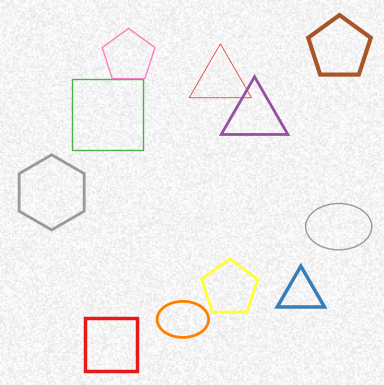[{"shape": "triangle", "thickness": 0.5, "radius": 0.47, "center": [0.572, 0.793]}, {"shape": "square", "thickness": 2.5, "radius": 0.34, "center": [0.287, 0.105]}, {"shape": "triangle", "thickness": 2.5, "radius": 0.35, "center": [0.781, 0.238]}, {"shape": "square", "thickness": 1, "radius": 0.46, "center": [0.28, 0.702]}, {"shape": "triangle", "thickness": 2, "radius": 0.5, "center": [0.661, 0.701]}, {"shape": "oval", "thickness": 2, "radius": 0.33, "center": [0.475, 0.17]}, {"shape": "pentagon", "thickness": 2, "radius": 0.38, "center": [0.597, 0.251]}, {"shape": "pentagon", "thickness": 3, "radius": 0.43, "center": [0.882, 0.875]}, {"shape": "pentagon", "thickness": 1, "radius": 0.36, "center": [0.334, 0.854]}, {"shape": "oval", "thickness": 1, "radius": 0.43, "center": [0.88, 0.411]}, {"shape": "hexagon", "thickness": 2, "radius": 0.49, "center": [0.134, 0.5]}]